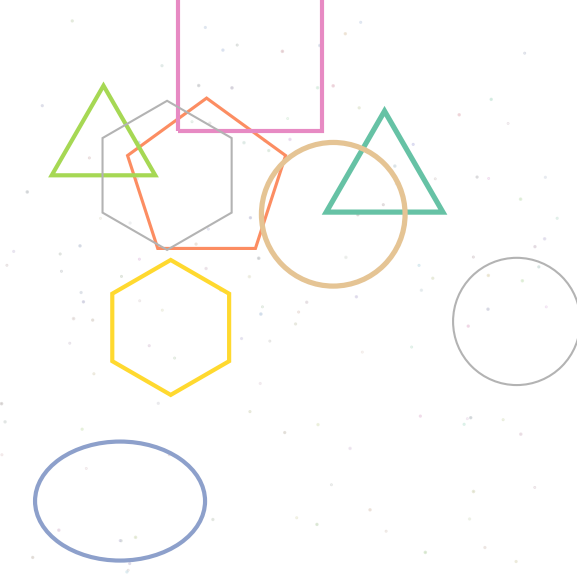[{"shape": "triangle", "thickness": 2.5, "radius": 0.58, "center": [0.666, 0.69]}, {"shape": "pentagon", "thickness": 1.5, "radius": 0.72, "center": [0.358, 0.685]}, {"shape": "oval", "thickness": 2, "radius": 0.74, "center": [0.208, 0.131]}, {"shape": "square", "thickness": 2, "radius": 0.62, "center": [0.433, 0.897]}, {"shape": "triangle", "thickness": 2, "radius": 0.52, "center": [0.179, 0.747]}, {"shape": "hexagon", "thickness": 2, "radius": 0.58, "center": [0.296, 0.432]}, {"shape": "circle", "thickness": 2.5, "radius": 0.62, "center": [0.577, 0.628]}, {"shape": "circle", "thickness": 1, "radius": 0.55, "center": [0.895, 0.443]}, {"shape": "hexagon", "thickness": 1, "radius": 0.65, "center": [0.289, 0.696]}]